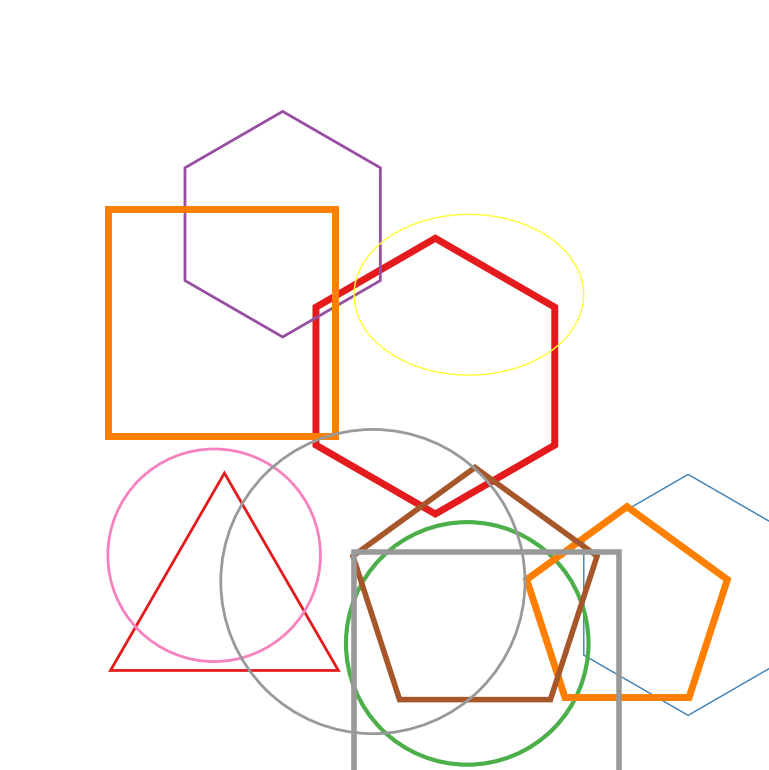[{"shape": "hexagon", "thickness": 2.5, "radius": 0.9, "center": [0.565, 0.512]}, {"shape": "triangle", "thickness": 1, "radius": 0.85, "center": [0.291, 0.215]}, {"shape": "hexagon", "thickness": 0.5, "radius": 0.78, "center": [0.894, 0.227]}, {"shape": "circle", "thickness": 1.5, "radius": 0.79, "center": [0.607, 0.164]}, {"shape": "hexagon", "thickness": 1, "radius": 0.73, "center": [0.367, 0.709]}, {"shape": "pentagon", "thickness": 2.5, "radius": 0.69, "center": [0.814, 0.205]}, {"shape": "square", "thickness": 2.5, "radius": 0.73, "center": [0.288, 0.581]}, {"shape": "oval", "thickness": 0.5, "radius": 0.75, "center": [0.609, 0.617]}, {"shape": "pentagon", "thickness": 2, "radius": 0.83, "center": [0.617, 0.226]}, {"shape": "circle", "thickness": 1, "radius": 0.69, "center": [0.278, 0.279]}, {"shape": "square", "thickness": 2, "radius": 0.86, "center": [0.632, 0.11]}, {"shape": "circle", "thickness": 1, "radius": 0.99, "center": [0.484, 0.245]}]